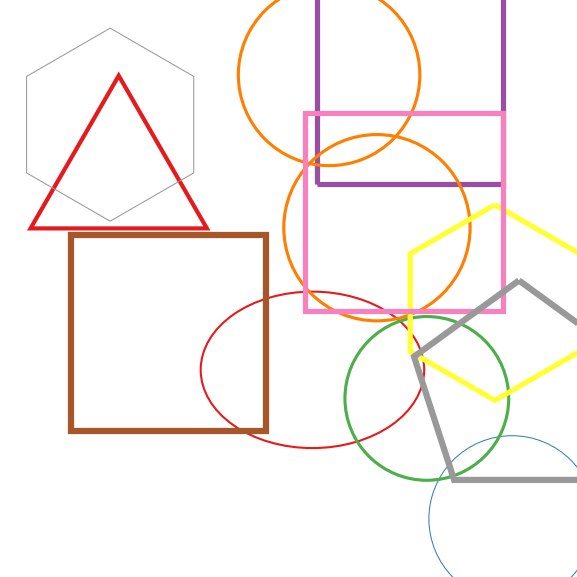[{"shape": "oval", "thickness": 1, "radius": 0.97, "center": [0.541, 0.359]}, {"shape": "triangle", "thickness": 2, "radius": 0.88, "center": [0.206, 0.692]}, {"shape": "circle", "thickness": 0.5, "radius": 0.72, "center": [0.887, 0.101]}, {"shape": "circle", "thickness": 1.5, "radius": 0.71, "center": [0.739, 0.309]}, {"shape": "square", "thickness": 2.5, "radius": 0.8, "center": [0.71, 0.842]}, {"shape": "circle", "thickness": 1.5, "radius": 0.81, "center": [0.653, 0.605]}, {"shape": "circle", "thickness": 1.5, "radius": 0.79, "center": [0.57, 0.869]}, {"shape": "hexagon", "thickness": 2.5, "radius": 0.85, "center": [0.857, 0.475]}, {"shape": "square", "thickness": 3, "radius": 0.85, "center": [0.292, 0.422]}, {"shape": "square", "thickness": 2.5, "radius": 0.85, "center": [0.7, 0.632]}, {"shape": "hexagon", "thickness": 0.5, "radius": 0.84, "center": [0.191, 0.783]}, {"shape": "pentagon", "thickness": 3, "radius": 0.95, "center": [0.899, 0.323]}]